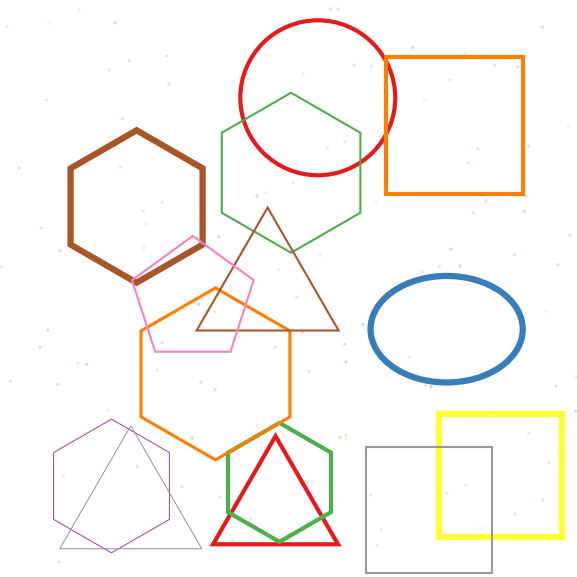[{"shape": "circle", "thickness": 2, "radius": 0.67, "center": [0.55, 0.83]}, {"shape": "triangle", "thickness": 2, "radius": 0.62, "center": [0.477, 0.119]}, {"shape": "oval", "thickness": 3, "radius": 0.66, "center": [0.773, 0.429]}, {"shape": "hexagon", "thickness": 1, "radius": 0.69, "center": [0.504, 0.7]}, {"shape": "hexagon", "thickness": 2, "radius": 0.52, "center": [0.484, 0.164]}, {"shape": "hexagon", "thickness": 0.5, "radius": 0.58, "center": [0.193, 0.158]}, {"shape": "square", "thickness": 2, "radius": 0.59, "center": [0.787, 0.782]}, {"shape": "hexagon", "thickness": 1.5, "radius": 0.74, "center": [0.373, 0.352]}, {"shape": "square", "thickness": 3, "radius": 0.53, "center": [0.866, 0.175]}, {"shape": "triangle", "thickness": 1, "radius": 0.71, "center": [0.463, 0.498]}, {"shape": "hexagon", "thickness": 3, "radius": 0.66, "center": [0.237, 0.642]}, {"shape": "pentagon", "thickness": 1, "radius": 0.55, "center": [0.334, 0.48]}, {"shape": "square", "thickness": 1, "radius": 0.55, "center": [0.743, 0.116]}, {"shape": "triangle", "thickness": 0.5, "radius": 0.71, "center": [0.226, 0.12]}]